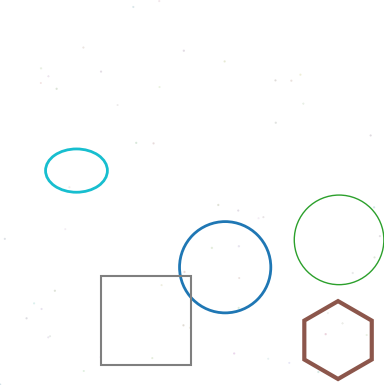[{"shape": "circle", "thickness": 2, "radius": 0.59, "center": [0.585, 0.306]}, {"shape": "circle", "thickness": 1, "radius": 0.58, "center": [0.881, 0.377]}, {"shape": "hexagon", "thickness": 3, "radius": 0.51, "center": [0.878, 0.117]}, {"shape": "square", "thickness": 1.5, "radius": 0.58, "center": [0.379, 0.167]}, {"shape": "oval", "thickness": 2, "radius": 0.4, "center": [0.199, 0.557]}]